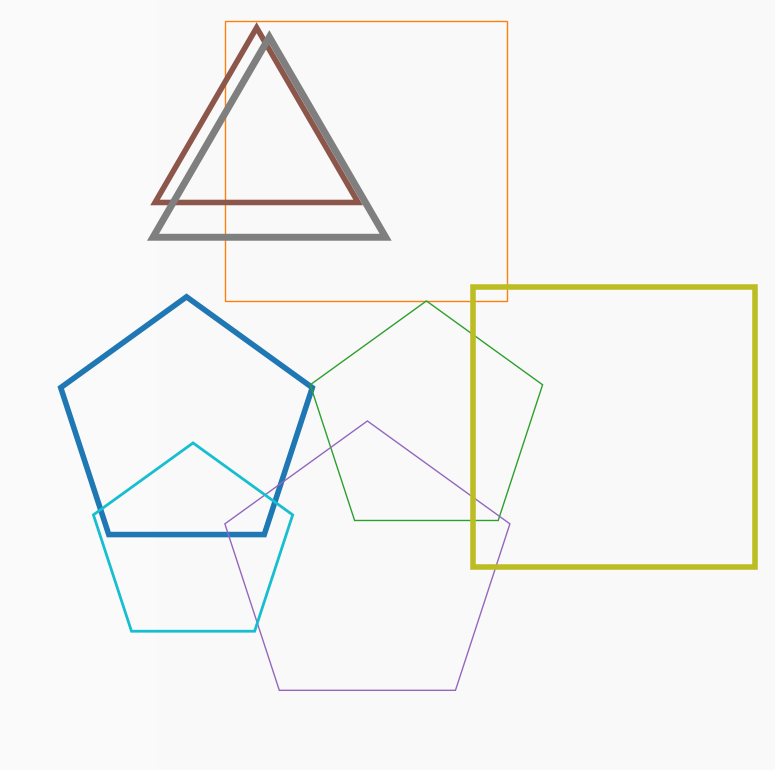[{"shape": "pentagon", "thickness": 2, "radius": 0.85, "center": [0.241, 0.444]}, {"shape": "square", "thickness": 0.5, "radius": 0.91, "center": [0.473, 0.791]}, {"shape": "pentagon", "thickness": 0.5, "radius": 0.79, "center": [0.55, 0.452]}, {"shape": "pentagon", "thickness": 0.5, "radius": 0.97, "center": [0.474, 0.26]}, {"shape": "triangle", "thickness": 2, "radius": 0.76, "center": [0.331, 0.813]}, {"shape": "triangle", "thickness": 2.5, "radius": 0.87, "center": [0.348, 0.779]}, {"shape": "square", "thickness": 2, "radius": 0.91, "center": [0.792, 0.445]}, {"shape": "pentagon", "thickness": 1, "radius": 0.68, "center": [0.249, 0.29]}]